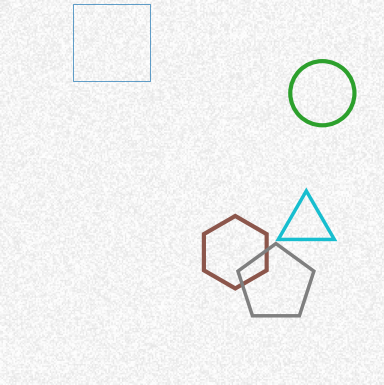[{"shape": "square", "thickness": 0.5, "radius": 0.5, "center": [0.29, 0.89]}, {"shape": "circle", "thickness": 3, "radius": 0.42, "center": [0.837, 0.758]}, {"shape": "hexagon", "thickness": 3, "radius": 0.47, "center": [0.611, 0.345]}, {"shape": "pentagon", "thickness": 2.5, "radius": 0.52, "center": [0.717, 0.264]}, {"shape": "triangle", "thickness": 2.5, "radius": 0.42, "center": [0.796, 0.42]}]